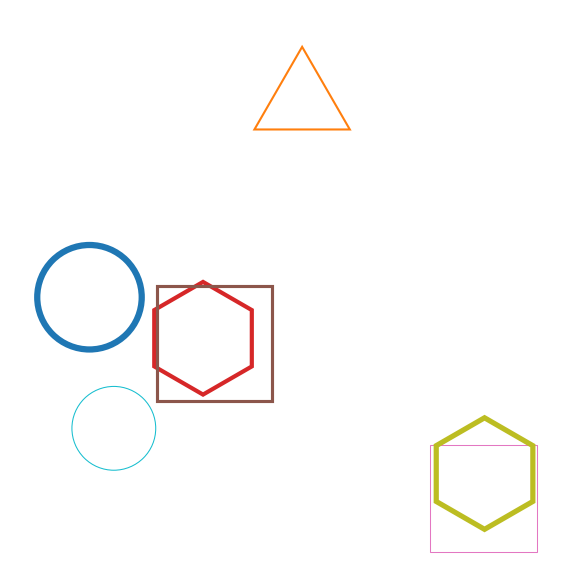[{"shape": "circle", "thickness": 3, "radius": 0.45, "center": [0.155, 0.484]}, {"shape": "triangle", "thickness": 1, "radius": 0.48, "center": [0.523, 0.823]}, {"shape": "hexagon", "thickness": 2, "radius": 0.49, "center": [0.352, 0.413]}, {"shape": "square", "thickness": 1.5, "radius": 0.5, "center": [0.371, 0.405]}, {"shape": "square", "thickness": 0.5, "radius": 0.46, "center": [0.838, 0.136]}, {"shape": "hexagon", "thickness": 2.5, "radius": 0.48, "center": [0.839, 0.179]}, {"shape": "circle", "thickness": 0.5, "radius": 0.36, "center": [0.197, 0.257]}]